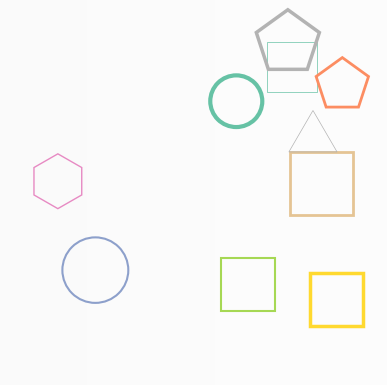[{"shape": "circle", "thickness": 3, "radius": 0.34, "center": [0.61, 0.737]}, {"shape": "square", "thickness": 0.5, "radius": 0.32, "center": [0.754, 0.827]}, {"shape": "pentagon", "thickness": 2, "radius": 0.36, "center": [0.883, 0.779]}, {"shape": "circle", "thickness": 1.5, "radius": 0.43, "center": [0.246, 0.298]}, {"shape": "hexagon", "thickness": 1, "radius": 0.36, "center": [0.149, 0.529]}, {"shape": "square", "thickness": 1.5, "radius": 0.35, "center": [0.64, 0.262]}, {"shape": "square", "thickness": 2.5, "radius": 0.34, "center": [0.869, 0.222]}, {"shape": "square", "thickness": 2, "radius": 0.41, "center": [0.83, 0.522]}, {"shape": "pentagon", "thickness": 2.5, "radius": 0.43, "center": [0.743, 0.889]}, {"shape": "triangle", "thickness": 0.5, "radius": 0.36, "center": [0.808, 0.641]}]